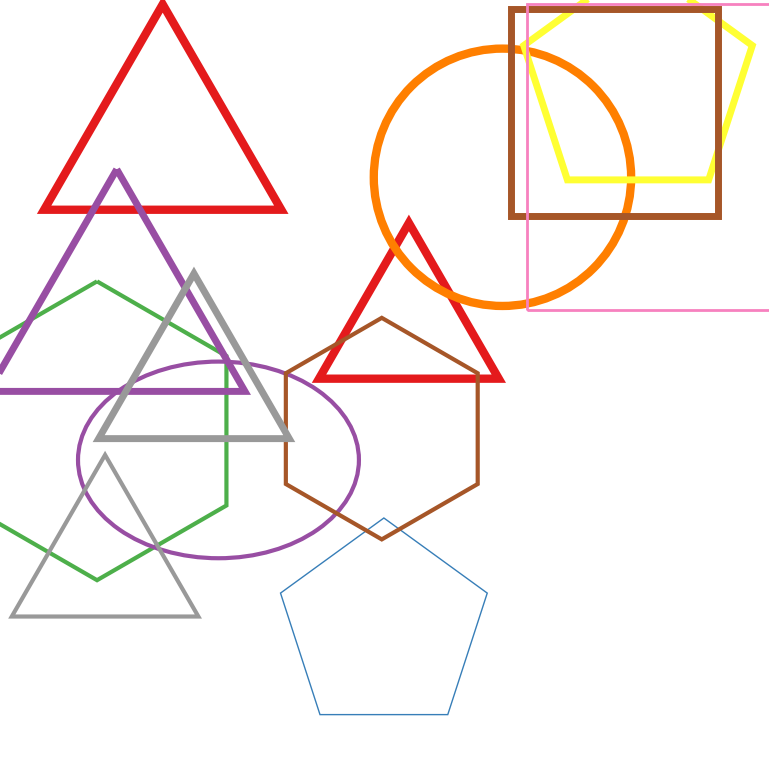[{"shape": "triangle", "thickness": 3, "radius": 0.67, "center": [0.531, 0.576]}, {"shape": "triangle", "thickness": 3, "radius": 0.89, "center": [0.211, 0.817]}, {"shape": "pentagon", "thickness": 0.5, "radius": 0.71, "center": [0.499, 0.186]}, {"shape": "hexagon", "thickness": 1.5, "radius": 0.97, "center": [0.126, 0.441]}, {"shape": "oval", "thickness": 1.5, "radius": 0.91, "center": [0.284, 0.403]}, {"shape": "triangle", "thickness": 2.5, "radius": 0.96, "center": [0.152, 0.588]}, {"shape": "circle", "thickness": 3, "radius": 0.84, "center": [0.653, 0.77]}, {"shape": "pentagon", "thickness": 2.5, "radius": 0.78, "center": [0.829, 0.893]}, {"shape": "square", "thickness": 2.5, "radius": 0.67, "center": [0.798, 0.853]}, {"shape": "hexagon", "thickness": 1.5, "radius": 0.72, "center": [0.496, 0.443]}, {"shape": "square", "thickness": 1, "radius": 0.99, "center": [0.883, 0.796]}, {"shape": "triangle", "thickness": 2.5, "radius": 0.71, "center": [0.252, 0.502]}, {"shape": "triangle", "thickness": 1.5, "radius": 0.7, "center": [0.136, 0.269]}]